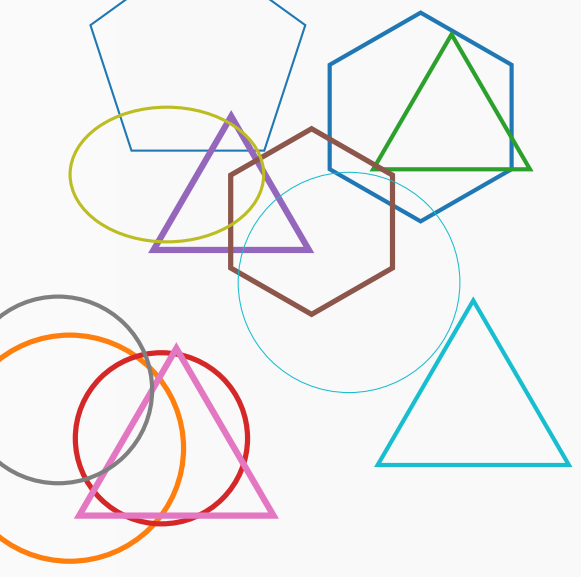[{"shape": "hexagon", "thickness": 2, "radius": 0.9, "center": [0.724, 0.797]}, {"shape": "pentagon", "thickness": 1, "radius": 0.97, "center": [0.34, 0.896]}, {"shape": "circle", "thickness": 2.5, "radius": 0.98, "center": [0.12, 0.223]}, {"shape": "triangle", "thickness": 2, "radius": 0.78, "center": [0.777, 0.784]}, {"shape": "circle", "thickness": 2.5, "radius": 0.74, "center": [0.278, 0.24]}, {"shape": "triangle", "thickness": 3, "radius": 0.77, "center": [0.398, 0.643]}, {"shape": "hexagon", "thickness": 2.5, "radius": 0.8, "center": [0.536, 0.616]}, {"shape": "triangle", "thickness": 3, "radius": 0.97, "center": [0.303, 0.203]}, {"shape": "circle", "thickness": 2, "radius": 0.81, "center": [0.1, 0.324]}, {"shape": "oval", "thickness": 1.5, "radius": 0.83, "center": [0.287, 0.697]}, {"shape": "triangle", "thickness": 2, "radius": 0.95, "center": [0.814, 0.289]}, {"shape": "circle", "thickness": 0.5, "radius": 0.95, "center": [0.6, 0.51]}]